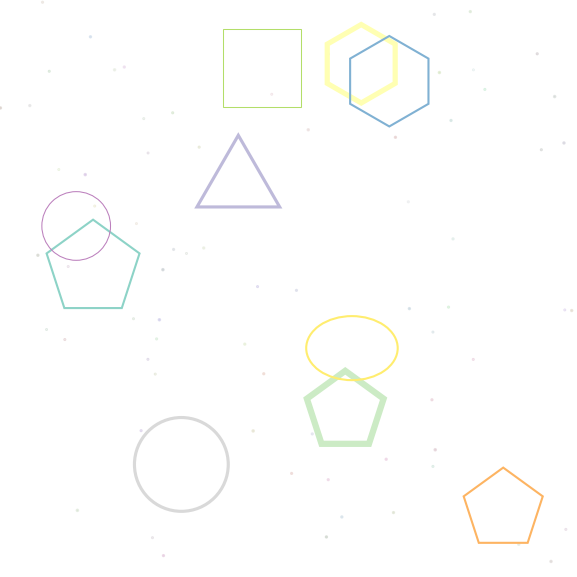[{"shape": "pentagon", "thickness": 1, "radius": 0.42, "center": [0.161, 0.534]}, {"shape": "hexagon", "thickness": 2.5, "radius": 0.34, "center": [0.625, 0.889]}, {"shape": "triangle", "thickness": 1.5, "radius": 0.41, "center": [0.413, 0.682]}, {"shape": "hexagon", "thickness": 1, "radius": 0.39, "center": [0.674, 0.858]}, {"shape": "pentagon", "thickness": 1, "radius": 0.36, "center": [0.871, 0.117]}, {"shape": "square", "thickness": 0.5, "radius": 0.34, "center": [0.454, 0.881]}, {"shape": "circle", "thickness": 1.5, "radius": 0.41, "center": [0.314, 0.195]}, {"shape": "circle", "thickness": 0.5, "radius": 0.3, "center": [0.132, 0.608]}, {"shape": "pentagon", "thickness": 3, "radius": 0.35, "center": [0.598, 0.287]}, {"shape": "oval", "thickness": 1, "radius": 0.4, "center": [0.609, 0.396]}]